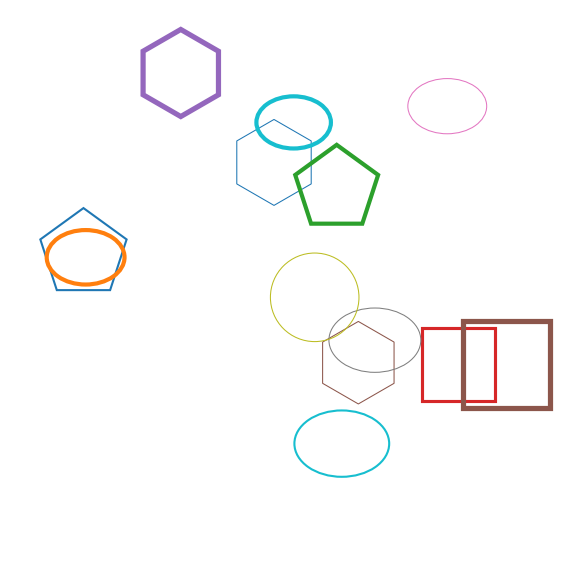[{"shape": "pentagon", "thickness": 1, "radius": 0.39, "center": [0.145, 0.56]}, {"shape": "hexagon", "thickness": 0.5, "radius": 0.37, "center": [0.474, 0.718]}, {"shape": "oval", "thickness": 2, "radius": 0.34, "center": [0.148, 0.554]}, {"shape": "pentagon", "thickness": 2, "radius": 0.38, "center": [0.583, 0.673]}, {"shape": "square", "thickness": 1.5, "radius": 0.32, "center": [0.794, 0.368]}, {"shape": "hexagon", "thickness": 2.5, "radius": 0.38, "center": [0.313, 0.873]}, {"shape": "hexagon", "thickness": 0.5, "radius": 0.36, "center": [0.62, 0.371]}, {"shape": "square", "thickness": 2.5, "radius": 0.38, "center": [0.878, 0.368]}, {"shape": "oval", "thickness": 0.5, "radius": 0.34, "center": [0.774, 0.815]}, {"shape": "oval", "thickness": 0.5, "radius": 0.4, "center": [0.649, 0.41]}, {"shape": "circle", "thickness": 0.5, "radius": 0.38, "center": [0.545, 0.484]}, {"shape": "oval", "thickness": 1, "radius": 0.41, "center": [0.592, 0.231]}, {"shape": "oval", "thickness": 2, "radius": 0.32, "center": [0.508, 0.787]}]